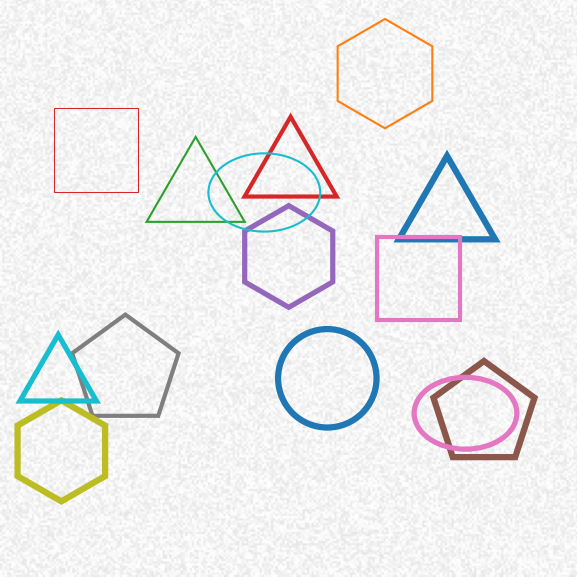[{"shape": "circle", "thickness": 3, "radius": 0.43, "center": [0.567, 0.344]}, {"shape": "triangle", "thickness": 3, "radius": 0.48, "center": [0.774, 0.633]}, {"shape": "hexagon", "thickness": 1, "radius": 0.47, "center": [0.667, 0.872]}, {"shape": "triangle", "thickness": 1, "radius": 0.49, "center": [0.339, 0.664]}, {"shape": "triangle", "thickness": 2, "radius": 0.46, "center": [0.503, 0.705]}, {"shape": "square", "thickness": 0.5, "radius": 0.36, "center": [0.167, 0.74]}, {"shape": "hexagon", "thickness": 2.5, "radius": 0.44, "center": [0.5, 0.555]}, {"shape": "pentagon", "thickness": 3, "radius": 0.46, "center": [0.838, 0.282]}, {"shape": "square", "thickness": 2, "radius": 0.36, "center": [0.725, 0.516]}, {"shape": "oval", "thickness": 2.5, "radius": 0.44, "center": [0.806, 0.284]}, {"shape": "pentagon", "thickness": 2, "radius": 0.48, "center": [0.217, 0.357]}, {"shape": "hexagon", "thickness": 3, "radius": 0.44, "center": [0.106, 0.218]}, {"shape": "oval", "thickness": 1, "radius": 0.48, "center": [0.458, 0.666]}, {"shape": "triangle", "thickness": 2.5, "radius": 0.38, "center": [0.101, 0.343]}]